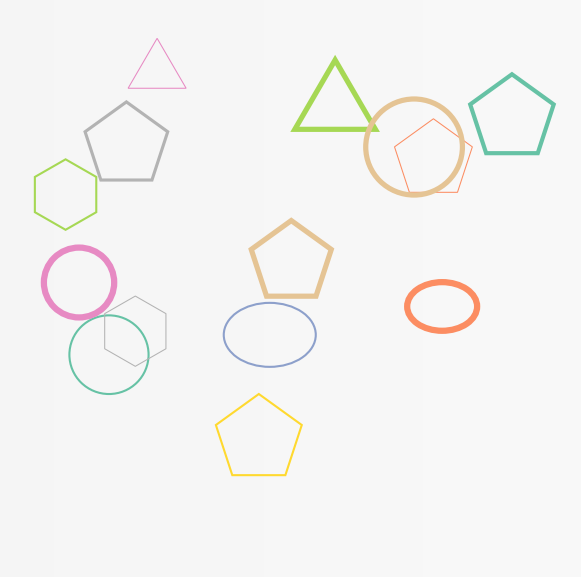[{"shape": "pentagon", "thickness": 2, "radius": 0.38, "center": [0.881, 0.795]}, {"shape": "circle", "thickness": 1, "radius": 0.34, "center": [0.187, 0.385]}, {"shape": "oval", "thickness": 3, "radius": 0.3, "center": [0.761, 0.468]}, {"shape": "pentagon", "thickness": 0.5, "radius": 0.35, "center": [0.746, 0.723]}, {"shape": "oval", "thickness": 1, "radius": 0.4, "center": [0.464, 0.419]}, {"shape": "circle", "thickness": 3, "radius": 0.3, "center": [0.136, 0.51]}, {"shape": "triangle", "thickness": 0.5, "radius": 0.29, "center": [0.27, 0.875]}, {"shape": "hexagon", "thickness": 1, "radius": 0.3, "center": [0.113, 0.662]}, {"shape": "triangle", "thickness": 2.5, "radius": 0.4, "center": [0.577, 0.815]}, {"shape": "pentagon", "thickness": 1, "radius": 0.39, "center": [0.445, 0.239]}, {"shape": "pentagon", "thickness": 2.5, "radius": 0.36, "center": [0.501, 0.545]}, {"shape": "circle", "thickness": 2.5, "radius": 0.42, "center": [0.712, 0.745]}, {"shape": "pentagon", "thickness": 1.5, "radius": 0.37, "center": [0.217, 0.748]}, {"shape": "hexagon", "thickness": 0.5, "radius": 0.3, "center": [0.233, 0.426]}]